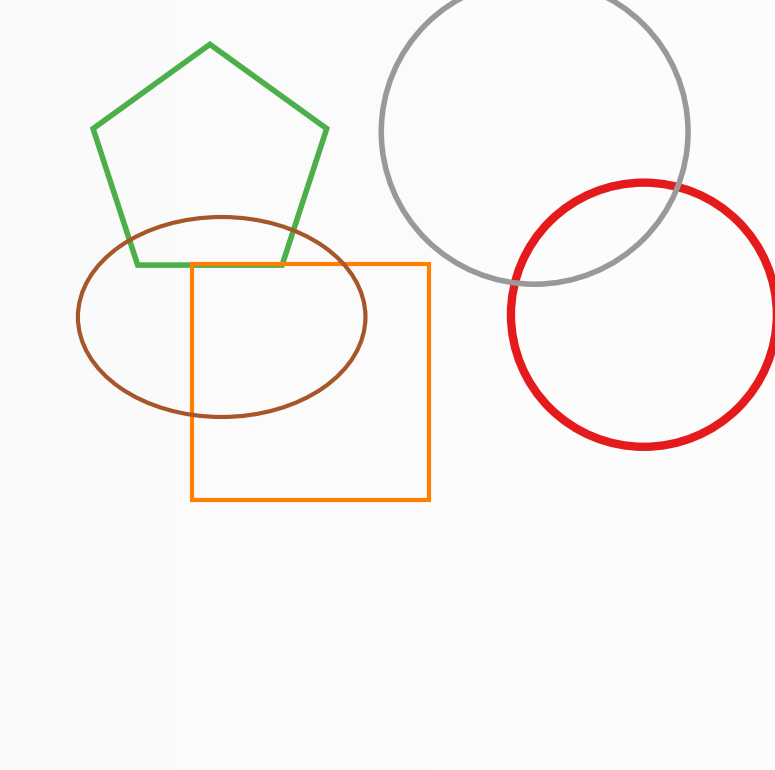[{"shape": "circle", "thickness": 3, "radius": 0.86, "center": [0.831, 0.591]}, {"shape": "pentagon", "thickness": 2, "radius": 0.79, "center": [0.271, 0.784]}, {"shape": "square", "thickness": 1.5, "radius": 0.77, "center": [0.401, 0.504]}, {"shape": "oval", "thickness": 1.5, "radius": 0.93, "center": [0.286, 0.588]}, {"shape": "circle", "thickness": 2, "radius": 0.99, "center": [0.69, 0.829]}]